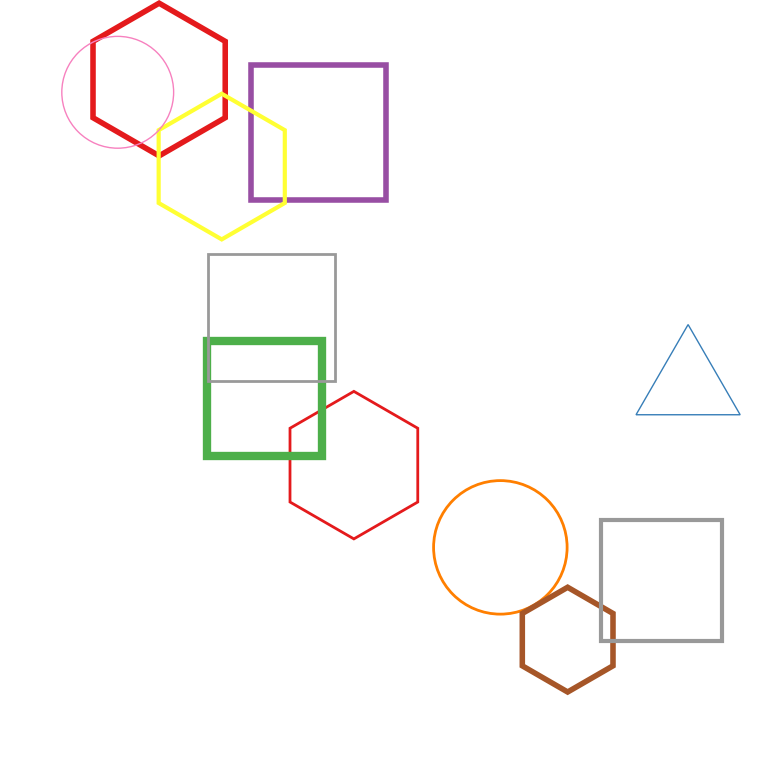[{"shape": "hexagon", "thickness": 1, "radius": 0.48, "center": [0.46, 0.396]}, {"shape": "hexagon", "thickness": 2, "radius": 0.5, "center": [0.207, 0.897]}, {"shape": "triangle", "thickness": 0.5, "radius": 0.39, "center": [0.894, 0.5]}, {"shape": "square", "thickness": 3, "radius": 0.37, "center": [0.344, 0.483]}, {"shape": "square", "thickness": 2, "radius": 0.44, "center": [0.414, 0.828]}, {"shape": "circle", "thickness": 1, "radius": 0.43, "center": [0.65, 0.289]}, {"shape": "hexagon", "thickness": 1.5, "radius": 0.47, "center": [0.288, 0.784]}, {"shape": "hexagon", "thickness": 2, "radius": 0.34, "center": [0.737, 0.169]}, {"shape": "circle", "thickness": 0.5, "radius": 0.36, "center": [0.153, 0.88]}, {"shape": "square", "thickness": 1, "radius": 0.41, "center": [0.352, 0.588]}, {"shape": "square", "thickness": 1.5, "radius": 0.4, "center": [0.859, 0.246]}]